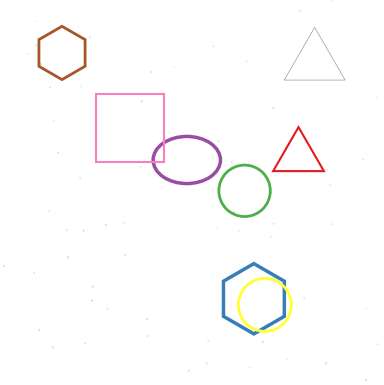[{"shape": "triangle", "thickness": 1.5, "radius": 0.38, "center": [0.775, 0.594]}, {"shape": "hexagon", "thickness": 2.5, "radius": 0.46, "center": [0.659, 0.224]}, {"shape": "circle", "thickness": 2, "radius": 0.33, "center": [0.635, 0.504]}, {"shape": "oval", "thickness": 2.5, "radius": 0.44, "center": [0.485, 0.584]}, {"shape": "circle", "thickness": 2, "radius": 0.34, "center": [0.688, 0.208]}, {"shape": "hexagon", "thickness": 2, "radius": 0.35, "center": [0.161, 0.862]}, {"shape": "square", "thickness": 1.5, "radius": 0.44, "center": [0.337, 0.667]}, {"shape": "triangle", "thickness": 0.5, "radius": 0.46, "center": [0.817, 0.838]}]